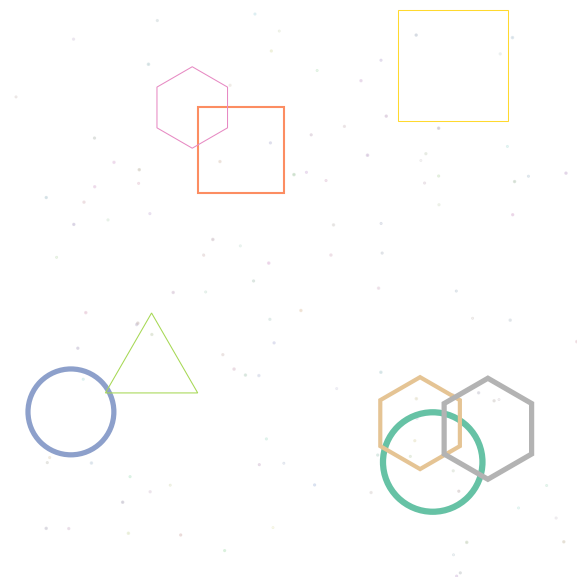[{"shape": "circle", "thickness": 3, "radius": 0.43, "center": [0.749, 0.199]}, {"shape": "square", "thickness": 1, "radius": 0.37, "center": [0.417, 0.74]}, {"shape": "circle", "thickness": 2.5, "radius": 0.37, "center": [0.123, 0.286]}, {"shape": "hexagon", "thickness": 0.5, "radius": 0.35, "center": [0.333, 0.813]}, {"shape": "triangle", "thickness": 0.5, "radius": 0.46, "center": [0.262, 0.365]}, {"shape": "square", "thickness": 0.5, "radius": 0.48, "center": [0.785, 0.886]}, {"shape": "hexagon", "thickness": 2, "radius": 0.4, "center": [0.727, 0.266]}, {"shape": "hexagon", "thickness": 2.5, "radius": 0.44, "center": [0.845, 0.257]}]